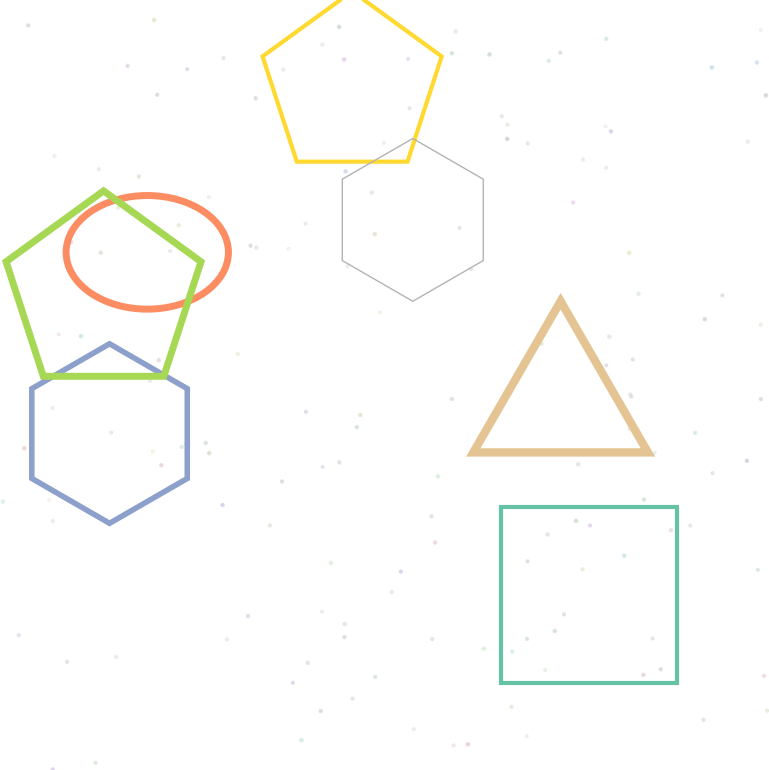[{"shape": "square", "thickness": 1.5, "radius": 0.57, "center": [0.765, 0.227]}, {"shape": "oval", "thickness": 2.5, "radius": 0.53, "center": [0.191, 0.672]}, {"shape": "hexagon", "thickness": 2, "radius": 0.58, "center": [0.142, 0.437]}, {"shape": "pentagon", "thickness": 2.5, "radius": 0.67, "center": [0.134, 0.619]}, {"shape": "pentagon", "thickness": 1.5, "radius": 0.61, "center": [0.457, 0.889]}, {"shape": "triangle", "thickness": 3, "radius": 0.65, "center": [0.728, 0.478]}, {"shape": "hexagon", "thickness": 0.5, "radius": 0.53, "center": [0.536, 0.714]}]